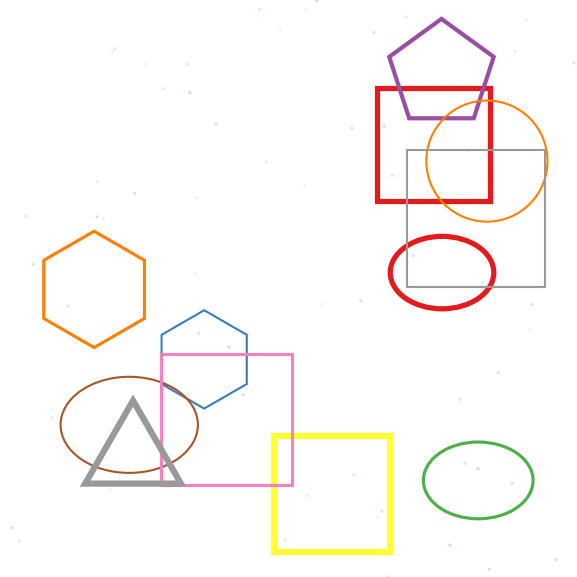[{"shape": "oval", "thickness": 2.5, "radius": 0.45, "center": [0.765, 0.527]}, {"shape": "square", "thickness": 2.5, "radius": 0.49, "center": [0.751, 0.749]}, {"shape": "hexagon", "thickness": 1, "radius": 0.43, "center": [0.354, 0.377]}, {"shape": "oval", "thickness": 1.5, "radius": 0.47, "center": [0.828, 0.167]}, {"shape": "pentagon", "thickness": 2, "radius": 0.48, "center": [0.764, 0.871]}, {"shape": "hexagon", "thickness": 1.5, "radius": 0.5, "center": [0.163, 0.498]}, {"shape": "circle", "thickness": 1, "radius": 0.52, "center": [0.843, 0.72]}, {"shape": "square", "thickness": 3, "radius": 0.5, "center": [0.574, 0.144]}, {"shape": "oval", "thickness": 1, "radius": 0.59, "center": [0.224, 0.263]}, {"shape": "square", "thickness": 1.5, "radius": 0.57, "center": [0.392, 0.273]}, {"shape": "triangle", "thickness": 3, "radius": 0.48, "center": [0.23, 0.21]}, {"shape": "square", "thickness": 1, "radius": 0.6, "center": [0.824, 0.621]}]